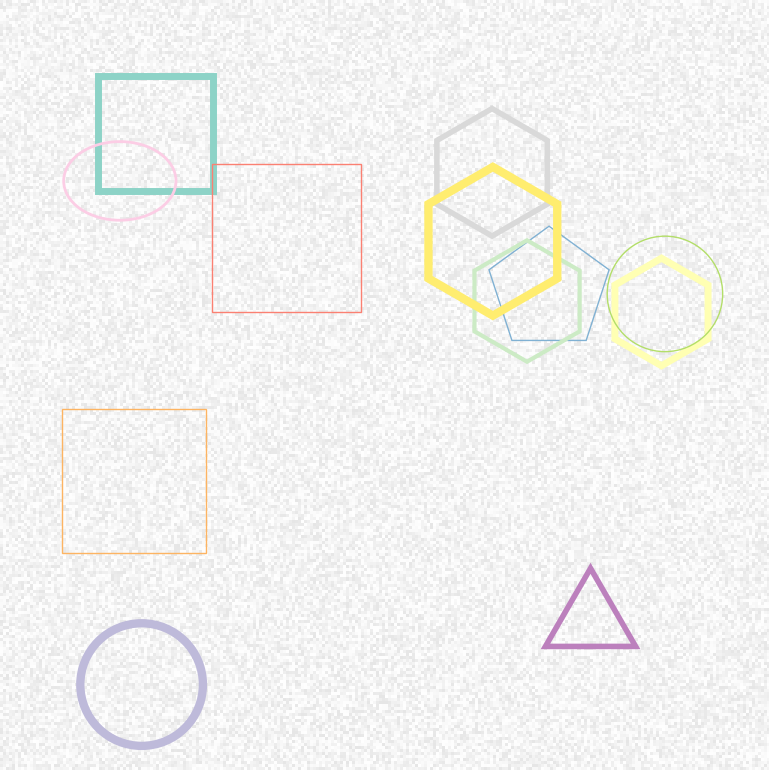[{"shape": "square", "thickness": 2.5, "radius": 0.37, "center": [0.202, 0.826]}, {"shape": "hexagon", "thickness": 2.5, "radius": 0.35, "center": [0.859, 0.595]}, {"shape": "circle", "thickness": 3, "radius": 0.4, "center": [0.184, 0.111]}, {"shape": "square", "thickness": 0.5, "radius": 0.48, "center": [0.372, 0.691]}, {"shape": "pentagon", "thickness": 0.5, "radius": 0.41, "center": [0.713, 0.624]}, {"shape": "square", "thickness": 0.5, "radius": 0.47, "center": [0.174, 0.376]}, {"shape": "circle", "thickness": 0.5, "radius": 0.37, "center": [0.864, 0.618]}, {"shape": "oval", "thickness": 1, "radius": 0.36, "center": [0.156, 0.765]}, {"shape": "hexagon", "thickness": 2, "radius": 0.41, "center": [0.639, 0.776]}, {"shape": "triangle", "thickness": 2, "radius": 0.34, "center": [0.767, 0.194]}, {"shape": "hexagon", "thickness": 1.5, "radius": 0.39, "center": [0.684, 0.609]}, {"shape": "hexagon", "thickness": 3, "radius": 0.48, "center": [0.64, 0.687]}]